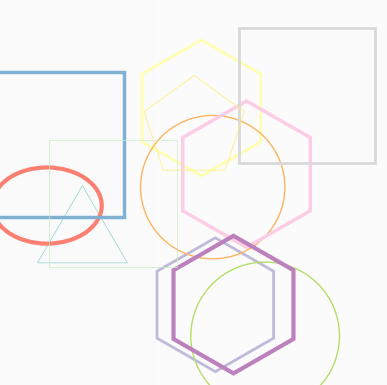[{"shape": "triangle", "thickness": 0.5, "radius": 0.67, "center": [0.213, 0.384]}, {"shape": "hexagon", "thickness": 2, "radius": 0.88, "center": [0.52, 0.72]}, {"shape": "hexagon", "thickness": 2, "radius": 0.87, "center": [0.556, 0.209]}, {"shape": "oval", "thickness": 3, "radius": 0.71, "center": [0.121, 0.466]}, {"shape": "square", "thickness": 2.5, "radius": 0.94, "center": [0.133, 0.625]}, {"shape": "circle", "thickness": 1, "radius": 0.93, "center": [0.549, 0.514]}, {"shape": "circle", "thickness": 1, "radius": 0.96, "center": [0.684, 0.127]}, {"shape": "hexagon", "thickness": 2.5, "radius": 0.95, "center": [0.636, 0.548]}, {"shape": "square", "thickness": 2, "radius": 0.88, "center": [0.792, 0.752]}, {"shape": "hexagon", "thickness": 3, "radius": 0.89, "center": [0.603, 0.209]}, {"shape": "square", "thickness": 0.5, "radius": 0.83, "center": [0.291, 0.471]}, {"shape": "pentagon", "thickness": 0.5, "radius": 0.68, "center": [0.501, 0.668]}]